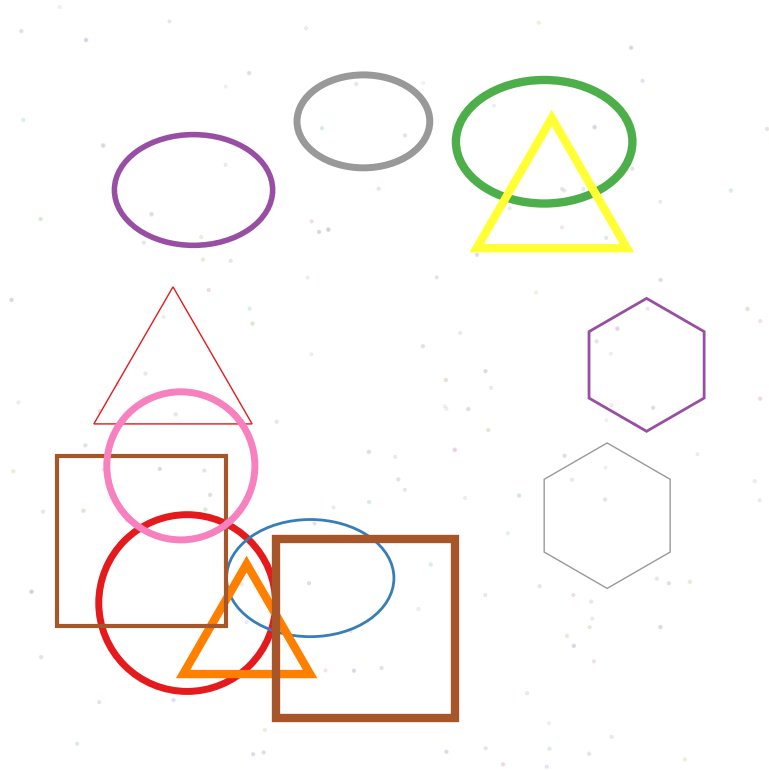[{"shape": "triangle", "thickness": 0.5, "radius": 0.59, "center": [0.225, 0.509]}, {"shape": "circle", "thickness": 2.5, "radius": 0.57, "center": [0.243, 0.217]}, {"shape": "oval", "thickness": 1, "radius": 0.54, "center": [0.403, 0.249]}, {"shape": "oval", "thickness": 3, "radius": 0.57, "center": [0.707, 0.816]}, {"shape": "oval", "thickness": 2, "radius": 0.51, "center": [0.251, 0.753]}, {"shape": "hexagon", "thickness": 1, "radius": 0.43, "center": [0.84, 0.526]}, {"shape": "triangle", "thickness": 3, "radius": 0.48, "center": [0.32, 0.172]}, {"shape": "triangle", "thickness": 3, "radius": 0.56, "center": [0.717, 0.734]}, {"shape": "square", "thickness": 1.5, "radius": 0.55, "center": [0.184, 0.298]}, {"shape": "square", "thickness": 3, "radius": 0.58, "center": [0.475, 0.184]}, {"shape": "circle", "thickness": 2.5, "radius": 0.48, "center": [0.235, 0.395]}, {"shape": "oval", "thickness": 2.5, "radius": 0.43, "center": [0.472, 0.842]}, {"shape": "hexagon", "thickness": 0.5, "radius": 0.47, "center": [0.789, 0.33]}]